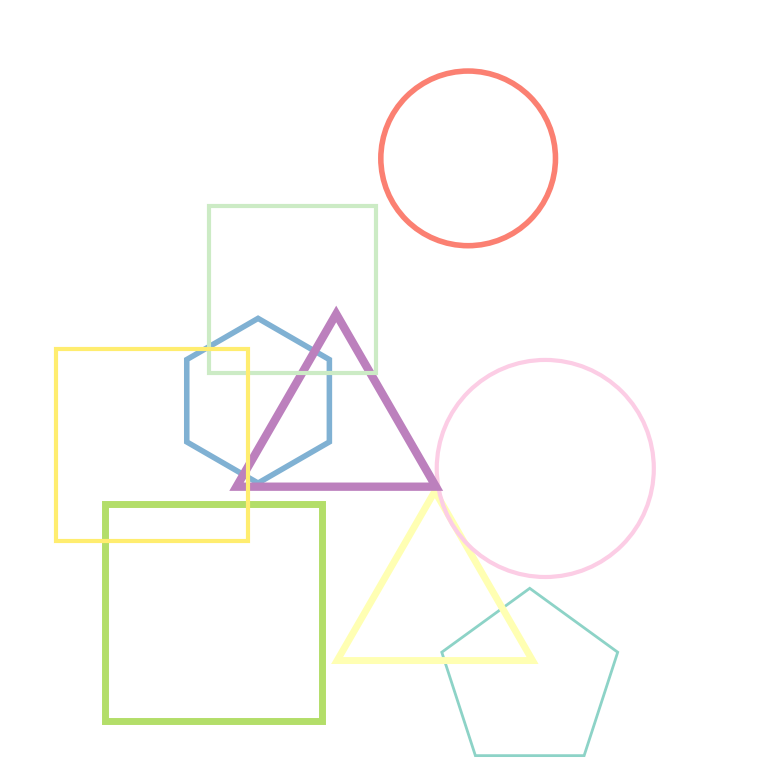[{"shape": "pentagon", "thickness": 1, "radius": 0.6, "center": [0.688, 0.116]}, {"shape": "triangle", "thickness": 2.5, "radius": 0.73, "center": [0.565, 0.215]}, {"shape": "circle", "thickness": 2, "radius": 0.57, "center": [0.608, 0.794]}, {"shape": "hexagon", "thickness": 2, "radius": 0.53, "center": [0.335, 0.48]}, {"shape": "square", "thickness": 2.5, "radius": 0.7, "center": [0.278, 0.205]}, {"shape": "circle", "thickness": 1.5, "radius": 0.7, "center": [0.708, 0.392]}, {"shape": "triangle", "thickness": 3, "radius": 0.75, "center": [0.437, 0.443]}, {"shape": "square", "thickness": 1.5, "radius": 0.54, "center": [0.38, 0.624]}, {"shape": "square", "thickness": 1.5, "radius": 0.62, "center": [0.197, 0.422]}]